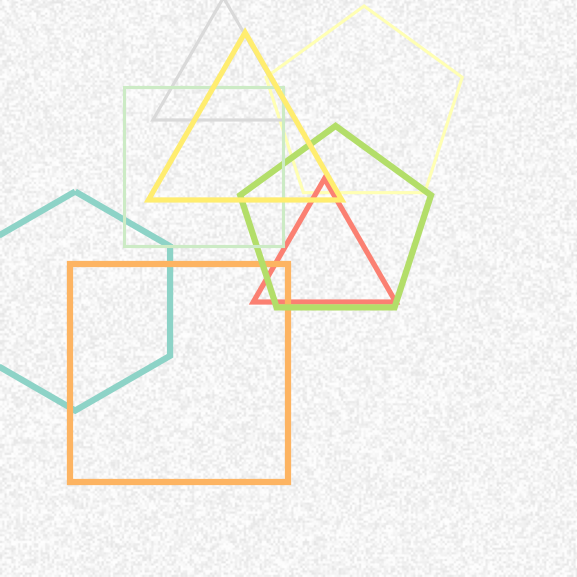[{"shape": "hexagon", "thickness": 3, "radius": 0.95, "center": [0.13, 0.478]}, {"shape": "pentagon", "thickness": 1.5, "radius": 0.89, "center": [0.63, 0.81]}, {"shape": "triangle", "thickness": 2.5, "radius": 0.71, "center": [0.562, 0.547]}, {"shape": "square", "thickness": 3, "radius": 0.94, "center": [0.31, 0.353]}, {"shape": "pentagon", "thickness": 3, "radius": 0.87, "center": [0.581, 0.607]}, {"shape": "triangle", "thickness": 1.5, "radius": 0.71, "center": [0.387, 0.862]}, {"shape": "square", "thickness": 1.5, "radius": 0.69, "center": [0.352, 0.711]}, {"shape": "triangle", "thickness": 2.5, "radius": 0.97, "center": [0.424, 0.75]}]